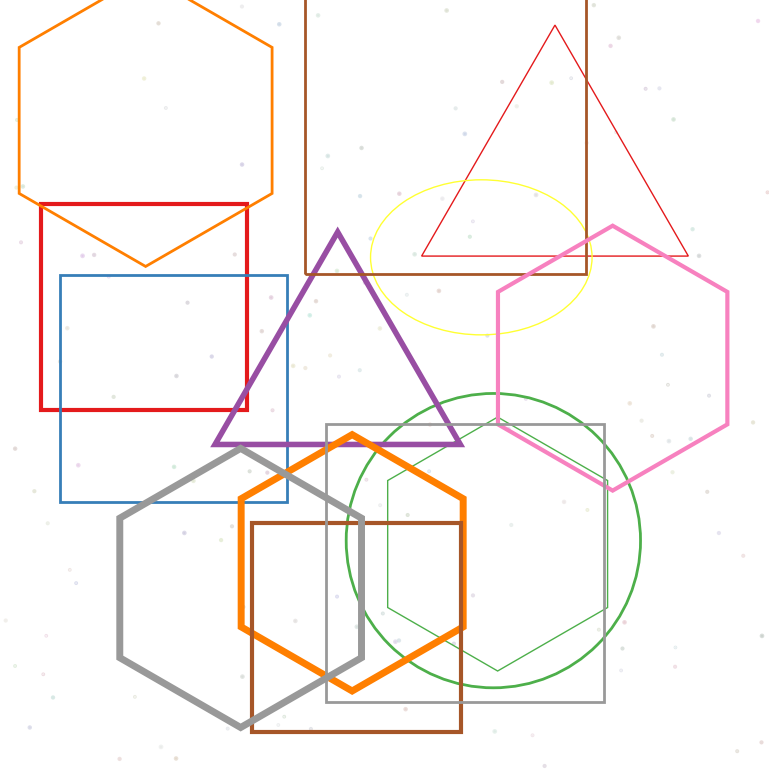[{"shape": "triangle", "thickness": 0.5, "radius": 1.0, "center": [0.721, 0.767]}, {"shape": "square", "thickness": 1.5, "radius": 0.67, "center": [0.187, 0.601]}, {"shape": "square", "thickness": 1, "radius": 0.74, "center": [0.225, 0.495]}, {"shape": "hexagon", "thickness": 0.5, "radius": 0.82, "center": [0.646, 0.293]}, {"shape": "circle", "thickness": 1, "radius": 0.96, "center": [0.641, 0.298]}, {"shape": "triangle", "thickness": 2, "radius": 0.92, "center": [0.439, 0.515]}, {"shape": "hexagon", "thickness": 2.5, "radius": 0.83, "center": [0.457, 0.269]}, {"shape": "hexagon", "thickness": 1, "radius": 0.95, "center": [0.189, 0.844]}, {"shape": "oval", "thickness": 0.5, "radius": 0.72, "center": [0.625, 0.666]}, {"shape": "square", "thickness": 1, "radius": 0.91, "center": [0.579, 0.827]}, {"shape": "square", "thickness": 1.5, "radius": 0.68, "center": [0.463, 0.185]}, {"shape": "hexagon", "thickness": 1.5, "radius": 0.86, "center": [0.796, 0.535]}, {"shape": "square", "thickness": 1, "radius": 0.9, "center": [0.604, 0.269]}, {"shape": "hexagon", "thickness": 2.5, "radius": 0.91, "center": [0.313, 0.236]}]